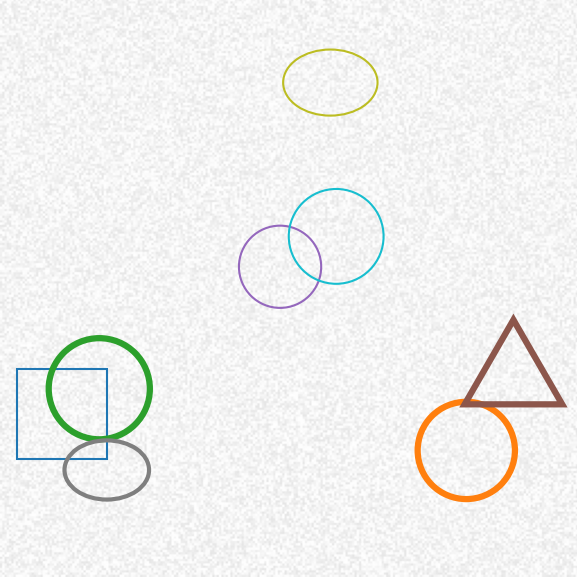[{"shape": "square", "thickness": 1, "radius": 0.39, "center": [0.107, 0.282]}, {"shape": "circle", "thickness": 3, "radius": 0.42, "center": [0.807, 0.219]}, {"shape": "circle", "thickness": 3, "radius": 0.44, "center": [0.172, 0.326]}, {"shape": "circle", "thickness": 1, "radius": 0.36, "center": [0.485, 0.537]}, {"shape": "triangle", "thickness": 3, "radius": 0.49, "center": [0.889, 0.348]}, {"shape": "oval", "thickness": 2, "radius": 0.37, "center": [0.185, 0.185]}, {"shape": "oval", "thickness": 1, "radius": 0.41, "center": [0.572, 0.856]}, {"shape": "circle", "thickness": 1, "radius": 0.41, "center": [0.582, 0.59]}]